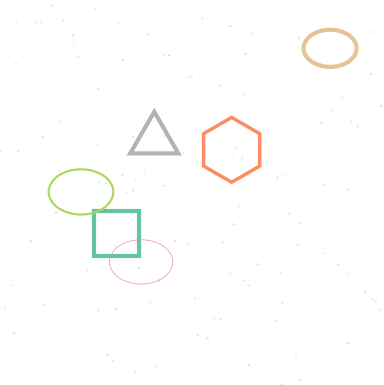[{"shape": "square", "thickness": 3, "radius": 0.29, "center": [0.302, 0.393]}, {"shape": "hexagon", "thickness": 2.5, "radius": 0.42, "center": [0.602, 0.611]}, {"shape": "oval", "thickness": 0.5, "radius": 0.41, "center": [0.367, 0.32]}, {"shape": "oval", "thickness": 1.5, "radius": 0.42, "center": [0.21, 0.502]}, {"shape": "oval", "thickness": 3, "radius": 0.34, "center": [0.857, 0.875]}, {"shape": "triangle", "thickness": 3, "radius": 0.36, "center": [0.401, 0.638]}]